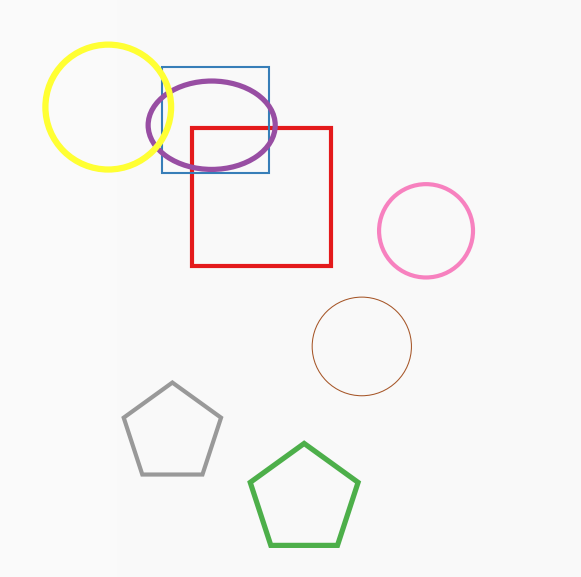[{"shape": "square", "thickness": 2, "radius": 0.6, "center": [0.45, 0.658]}, {"shape": "square", "thickness": 1, "radius": 0.46, "center": [0.371, 0.791]}, {"shape": "pentagon", "thickness": 2.5, "radius": 0.49, "center": [0.523, 0.134]}, {"shape": "oval", "thickness": 2.5, "radius": 0.55, "center": [0.364, 0.782]}, {"shape": "circle", "thickness": 3, "radius": 0.54, "center": [0.186, 0.814]}, {"shape": "circle", "thickness": 0.5, "radius": 0.43, "center": [0.622, 0.399]}, {"shape": "circle", "thickness": 2, "radius": 0.4, "center": [0.733, 0.599]}, {"shape": "pentagon", "thickness": 2, "radius": 0.44, "center": [0.297, 0.249]}]